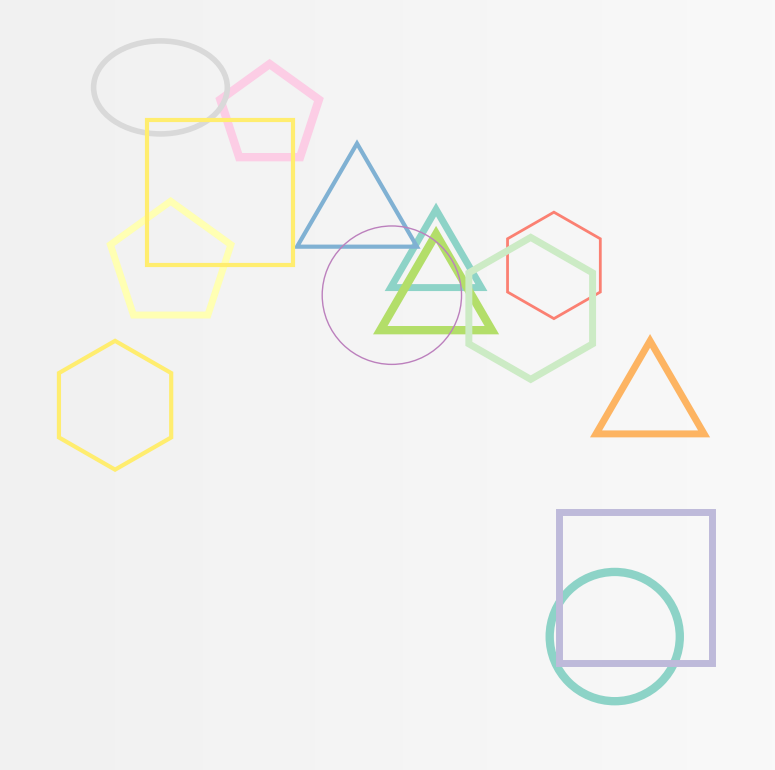[{"shape": "circle", "thickness": 3, "radius": 0.42, "center": [0.793, 0.173]}, {"shape": "triangle", "thickness": 2.5, "radius": 0.34, "center": [0.563, 0.66]}, {"shape": "pentagon", "thickness": 2.5, "radius": 0.41, "center": [0.22, 0.657]}, {"shape": "square", "thickness": 2.5, "radius": 0.49, "center": [0.82, 0.237]}, {"shape": "hexagon", "thickness": 1, "radius": 0.35, "center": [0.715, 0.655]}, {"shape": "triangle", "thickness": 1.5, "radius": 0.45, "center": [0.461, 0.724]}, {"shape": "triangle", "thickness": 2.5, "radius": 0.4, "center": [0.839, 0.477]}, {"shape": "triangle", "thickness": 3, "radius": 0.42, "center": [0.563, 0.613]}, {"shape": "pentagon", "thickness": 3, "radius": 0.33, "center": [0.348, 0.85]}, {"shape": "oval", "thickness": 2, "radius": 0.43, "center": [0.207, 0.886]}, {"shape": "circle", "thickness": 0.5, "radius": 0.45, "center": [0.506, 0.617]}, {"shape": "hexagon", "thickness": 2.5, "radius": 0.46, "center": [0.685, 0.6]}, {"shape": "square", "thickness": 1.5, "radius": 0.47, "center": [0.283, 0.75]}, {"shape": "hexagon", "thickness": 1.5, "radius": 0.42, "center": [0.148, 0.474]}]